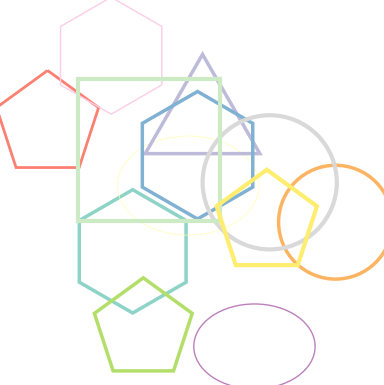[{"shape": "hexagon", "thickness": 2.5, "radius": 0.8, "center": [0.345, 0.347]}, {"shape": "oval", "thickness": 0.5, "radius": 0.92, "center": [0.489, 0.518]}, {"shape": "triangle", "thickness": 2.5, "radius": 0.86, "center": [0.526, 0.687]}, {"shape": "pentagon", "thickness": 2, "radius": 0.7, "center": [0.124, 0.678]}, {"shape": "hexagon", "thickness": 2.5, "radius": 0.83, "center": [0.513, 0.597]}, {"shape": "circle", "thickness": 2.5, "radius": 0.74, "center": [0.871, 0.423]}, {"shape": "pentagon", "thickness": 2.5, "radius": 0.67, "center": [0.372, 0.145]}, {"shape": "hexagon", "thickness": 1, "radius": 0.76, "center": [0.289, 0.855]}, {"shape": "circle", "thickness": 3, "radius": 0.87, "center": [0.701, 0.526]}, {"shape": "oval", "thickness": 1, "radius": 0.79, "center": [0.661, 0.1]}, {"shape": "square", "thickness": 3, "radius": 0.92, "center": [0.387, 0.61]}, {"shape": "pentagon", "thickness": 3, "radius": 0.68, "center": [0.693, 0.422]}]